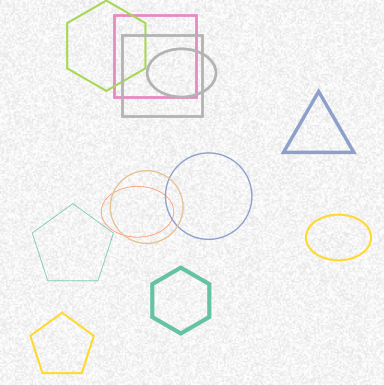[{"shape": "pentagon", "thickness": 0.5, "radius": 0.55, "center": [0.189, 0.36]}, {"shape": "hexagon", "thickness": 3, "radius": 0.43, "center": [0.47, 0.219]}, {"shape": "oval", "thickness": 0.5, "radius": 0.47, "center": [0.357, 0.45]}, {"shape": "triangle", "thickness": 2.5, "radius": 0.53, "center": [0.828, 0.657]}, {"shape": "circle", "thickness": 1, "radius": 0.56, "center": [0.542, 0.49]}, {"shape": "square", "thickness": 2, "radius": 0.53, "center": [0.403, 0.854]}, {"shape": "hexagon", "thickness": 1.5, "radius": 0.59, "center": [0.276, 0.881]}, {"shape": "oval", "thickness": 1.5, "radius": 0.42, "center": [0.879, 0.383]}, {"shape": "pentagon", "thickness": 1.5, "radius": 0.43, "center": [0.161, 0.101]}, {"shape": "circle", "thickness": 1, "radius": 0.47, "center": [0.381, 0.462]}, {"shape": "oval", "thickness": 2, "radius": 0.45, "center": [0.472, 0.811]}, {"shape": "square", "thickness": 2, "radius": 0.52, "center": [0.421, 0.804]}]